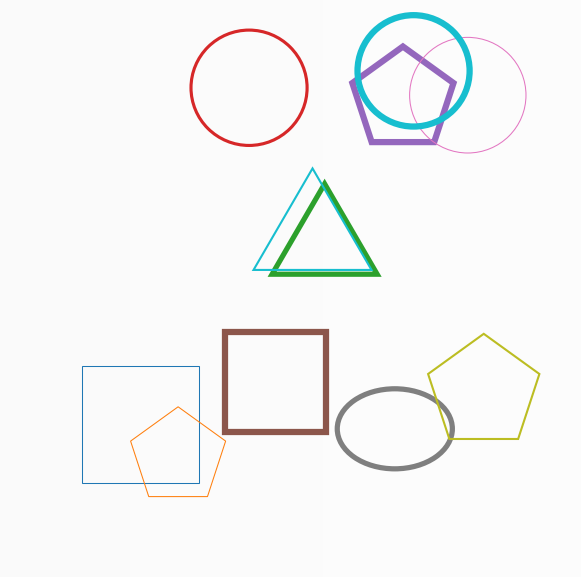[{"shape": "square", "thickness": 0.5, "radius": 0.5, "center": [0.242, 0.264]}, {"shape": "pentagon", "thickness": 0.5, "radius": 0.43, "center": [0.306, 0.209]}, {"shape": "triangle", "thickness": 2.5, "radius": 0.52, "center": [0.558, 0.576]}, {"shape": "circle", "thickness": 1.5, "radius": 0.5, "center": [0.428, 0.847]}, {"shape": "pentagon", "thickness": 3, "radius": 0.46, "center": [0.693, 0.827]}, {"shape": "square", "thickness": 3, "radius": 0.43, "center": [0.474, 0.338]}, {"shape": "circle", "thickness": 0.5, "radius": 0.5, "center": [0.805, 0.834]}, {"shape": "oval", "thickness": 2.5, "radius": 0.5, "center": [0.679, 0.257]}, {"shape": "pentagon", "thickness": 1, "radius": 0.5, "center": [0.832, 0.32]}, {"shape": "circle", "thickness": 3, "radius": 0.48, "center": [0.712, 0.876]}, {"shape": "triangle", "thickness": 1, "radius": 0.59, "center": [0.538, 0.59]}]